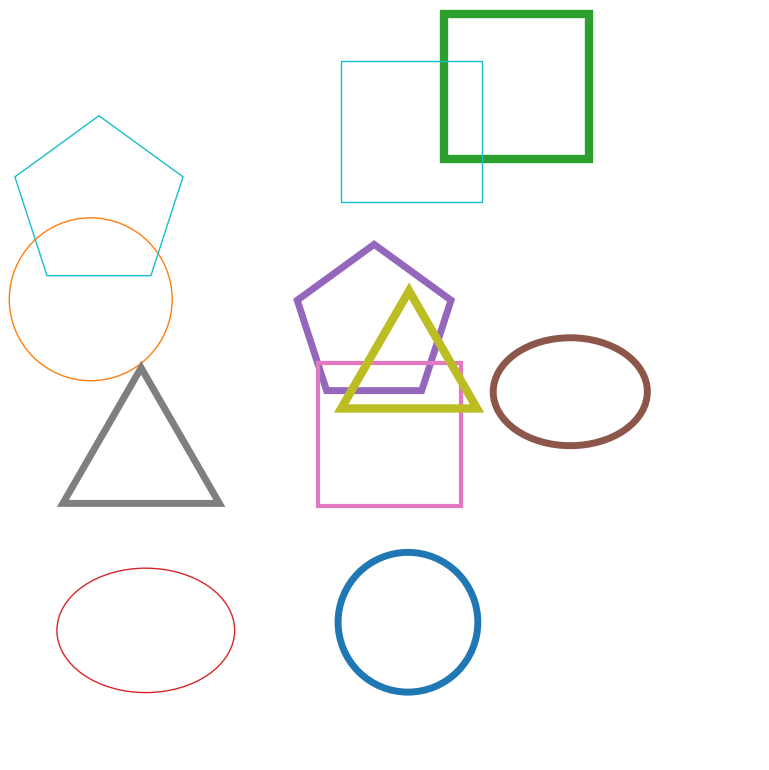[{"shape": "circle", "thickness": 2.5, "radius": 0.45, "center": [0.53, 0.192]}, {"shape": "circle", "thickness": 0.5, "radius": 0.53, "center": [0.118, 0.611]}, {"shape": "square", "thickness": 3, "radius": 0.47, "center": [0.67, 0.887]}, {"shape": "oval", "thickness": 0.5, "radius": 0.58, "center": [0.189, 0.181]}, {"shape": "pentagon", "thickness": 2.5, "radius": 0.53, "center": [0.486, 0.578]}, {"shape": "oval", "thickness": 2.5, "radius": 0.5, "center": [0.741, 0.491]}, {"shape": "square", "thickness": 1.5, "radius": 0.46, "center": [0.506, 0.436]}, {"shape": "triangle", "thickness": 2.5, "radius": 0.59, "center": [0.183, 0.405]}, {"shape": "triangle", "thickness": 3, "radius": 0.51, "center": [0.531, 0.52]}, {"shape": "square", "thickness": 0.5, "radius": 0.46, "center": [0.535, 0.829]}, {"shape": "pentagon", "thickness": 0.5, "radius": 0.57, "center": [0.129, 0.735]}]